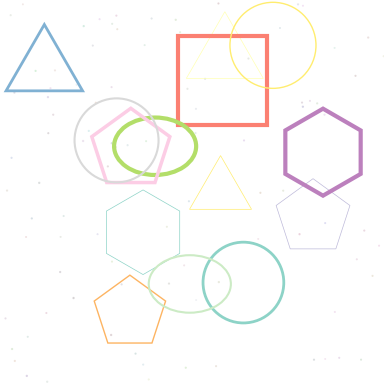[{"shape": "circle", "thickness": 2, "radius": 0.52, "center": [0.632, 0.266]}, {"shape": "hexagon", "thickness": 0.5, "radius": 0.55, "center": [0.372, 0.397]}, {"shape": "triangle", "thickness": 0.5, "radius": 0.58, "center": [0.584, 0.854]}, {"shape": "pentagon", "thickness": 0.5, "radius": 0.5, "center": [0.813, 0.435]}, {"shape": "square", "thickness": 3, "radius": 0.58, "center": [0.578, 0.791]}, {"shape": "triangle", "thickness": 2, "radius": 0.57, "center": [0.115, 0.821]}, {"shape": "pentagon", "thickness": 1, "radius": 0.49, "center": [0.337, 0.188]}, {"shape": "oval", "thickness": 3, "radius": 0.53, "center": [0.403, 0.62]}, {"shape": "pentagon", "thickness": 2.5, "radius": 0.53, "center": [0.34, 0.612]}, {"shape": "circle", "thickness": 1.5, "radius": 0.55, "center": [0.303, 0.635]}, {"shape": "hexagon", "thickness": 3, "radius": 0.56, "center": [0.839, 0.605]}, {"shape": "oval", "thickness": 1.5, "radius": 0.53, "center": [0.493, 0.262]}, {"shape": "circle", "thickness": 1, "radius": 0.56, "center": [0.709, 0.882]}, {"shape": "triangle", "thickness": 0.5, "radius": 0.47, "center": [0.573, 0.503]}]